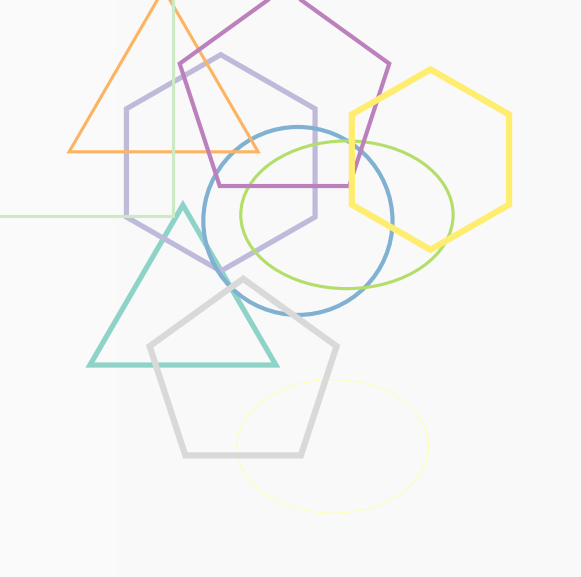[{"shape": "triangle", "thickness": 2.5, "radius": 0.92, "center": [0.315, 0.459]}, {"shape": "oval", "thickness": 0.5, "radius": 0.83, "center": [0.573, 0.226]}, {"shape": "hexagon", "thickness": 2.5, "radius": 0.94, "center": [0.38, 0.717]}, {"shape": "circle", "thickness": 2, "radius": 0.81, "center": [0.513, 0.617]}, {"shape": "triangle", "thickness": 1.5, "radius": 0.94, "center": [0.281, 0.83]}, {"shape": "oval", "thickness": 1.5, "radius": 0.91, "center": [0.597, 0.627]}, {"shape": "pentagon", "thickness": 3, "radius": 0.85, "center": [0.418, 0.347]}, {"shape": "pentagon", "thickness": 2, "radius": 0.95, "center": [0.489, 0.83]}, {"shape": "square", "thickness": 1.5, "radius": 0.98, "center": [0.101, 0.821]}, {"shape": "hexagon", "thickness": 3, "radius": 0.78, "center": [0.741, 0.723]}]